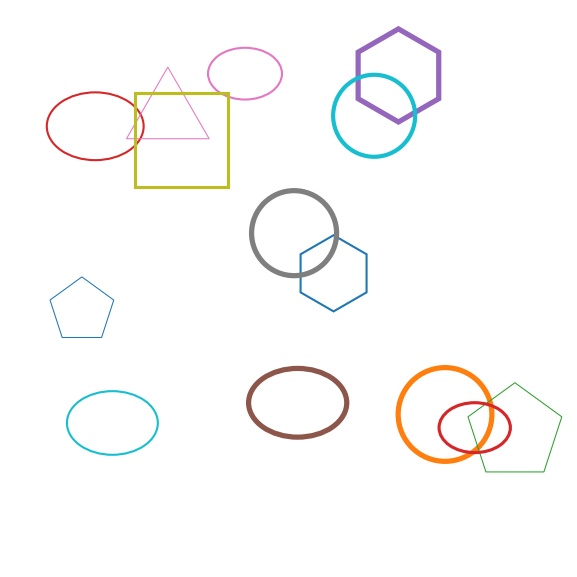[{"shape": "pentagon", "thickness": 0.5, "radius": 0.29, "center": [0.142, 0.462]}, {"shape": "hexagon", "thickness": 1, "radius": 0.33, "center": [0.578, 0.526]}, {"shape": "circle", "thickness": 2.5, "radius": 0.41, "center": [0.771, 0.281]}, {"shape": "pentagon", "thickness": 0.5, "radius": 0.43, "center": [0.892, 0.251]}, {"shape": "oval", "thickness": 1, "radius": 0.42, "center": [0.165, 0.781]}, {"shape": "oval", "thickness": 1.5, "radius": 0.31, "center": [0.822, 0.259]}, {"shape": "hexagon", "thickness": 2.5, "radius": 0.4, "center": [0.69, 0.869]}, {"shape": "oval", "thickness": 2.5, "radius": 0.42, "center": [0.515, 0.302]}, {"shape": "triangle", "thickness": 0.5, "radius": 0.41, "center": [0.291, 0.8]}, {"shape": "oval", "thickness": 1, "radius": 0.32, "center": [0.424, 0.872]}, {"shape": "circle", "thickness": 2.5, "radius": 0.37, "center": [0.509, 0.595]}, {"shape": "square", "thickness": 1.5, "radius": 0.41, "center": [0.314, 0.757]}, {"shape": "circle", "thickness": 2, "radius": 0.36, "center": [0.648, 0.799]}, {"shape": "oval", "thickness": 1, "radius": 0.39, "center": [0.195, 0.267]}]